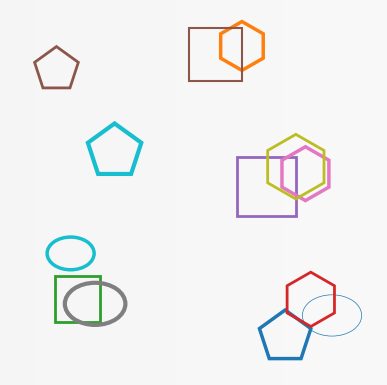[{"shape": "oval", "thickness": 0.5, "radius": 0.38, "center": [0.857, 0.181]}, {"shape": "pentagon", "thickness": 2.5, "radius": 0.35, "center": [0.736, 0.125]}, {"shape": "hexagon", "thickness": 2.5, "radius": 0.32, "center": [0.624, 0.881]}, {"shape": "square", "thickness": 2, "radius": 0.29, "center": [0.2, 0.224]}, {"shape": "hexagon", "thickness": 2, "radius": 0.35, "center": [0.802, 0.222]}, {"shape": "square", "thickness": 2, "radius": 0.38, "center": [0.687, 0.516]}, {"shape": "pentagon", "thickness": 2, "radius": 0.3, "center": [0.146, 0.82]}, {"shape": "square", "thickness": 1.5, "radius": 0.34, "center": [0.556, 0.859]}, {"shape": "hexagon", "thickness": 2.5, "radius": 0.35, "center": [0.788, 0.549]}, {"shape": "oval", "thickness": 3, "radius": 0.39, "center": [0.245, 0.211]}, {"shape": "hexagon", "thickness": 2, "radius": 0.42, "center": [0.763, 0.567]}, {"shape": "pentagon", "thickness": 3, "radius": 0.36, "center": [0.296, 0.607]}, {"shape": "oval", "thickness": 2.5, "radius": 0.3, "center": [0.182, 0.342]}]